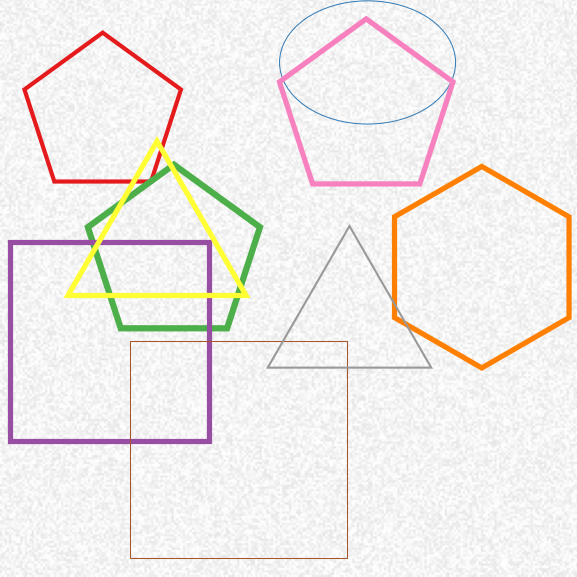[{"shape": "pentagon", "thickness": 2, "radius": 0.71, "center": [0.178, 0.8]}, {"shape": "oval", "thickness": 0.5, "radius": 0.76, "center": [0.636, 0.891]}, {"shape": "pentagon", "thickness": 3, "radius": 0.78, "center": [0.301, 0.557]}, {"shape": "square", "thickness": 2.5, "radius": 0.86, "center": [0.19, 0.408]}, {"shape": "hexagon", "thickness": 2.5, "radius": 0.87, "center": [0.834, 0.536]}, {"shape": "triangle", "thickness": 2.5, "radius": 0.89, "center": [0.272, 0.576]}, {"shape": "square", "thickness": 0.5, "radius": 0.94, "center": [0.413, 0.22]}, {"shape": "pentagon", "thickness": 2.5, "radius": 0.79, "center": [0.634, 0.808]}, {"shape": "triangle", "thickness": 1, "radius": 0.82, "center": [0.605, 0.444]}]